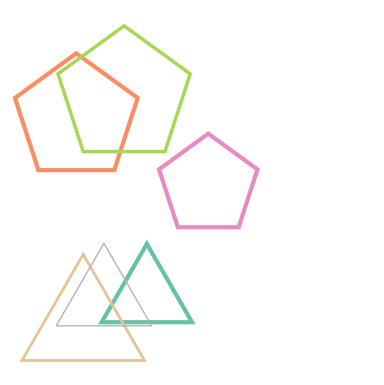[{"shape": "triangle", "thickness": 3, "radius": 0.68, "center": [0.381, 0.231]}, {"shape": "pentagon", "thickness": 3, "radius": 0.84, "center": [0.198, 0.694]}, {"shape": "pentagon", "thickness": 3, "radius": 0.67, "center": [0.541, 0.518]}, {"shape": "pentagon", "thickness": 2.5, "radius": 0.9, "center": [0.322, 0.752]}, {"shape": "triangle", "thickness": 2, "radius": 0.92, "center": [0.216, 0.156]}, {"shape": "triangle", "thickness": 1, "radius": 0.71, "center": [0.27, 0.225]}]